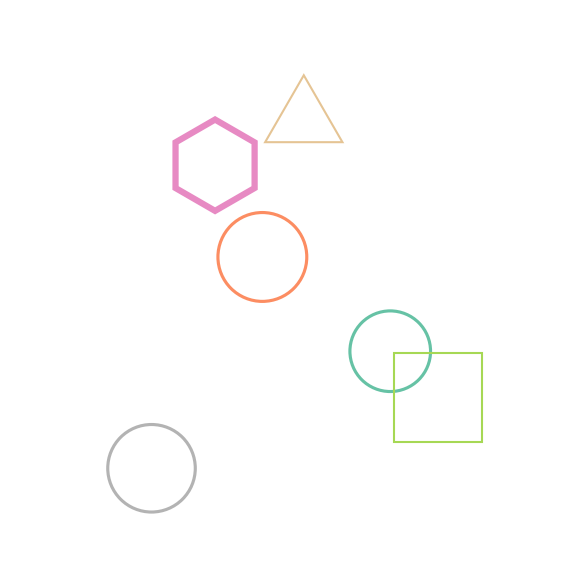[{"shape": "circle", "thickness": 1.5, "radius": 0.35, "center": [0.676, 0.391]}, {"shape": "circle", "thickness": 1.5, "radius": 0.38, "center": [0.454, 0.554]}, {"shape": "hexagon", "thickness": 3, "radius": 0.4, "center": [0.372, 0.713]}, {"shape": "square", "thickness": 1, "radius": 0.38, "center": [0.759, 0.311]}, {"shape": "triangle", "thickness": 1, "radius": 0.39, "center": [0.526, 0.792]}, {"shape": "circle", "thickness": 1.5, "radius": 0.38, "center": [0.262, 0.188]}]